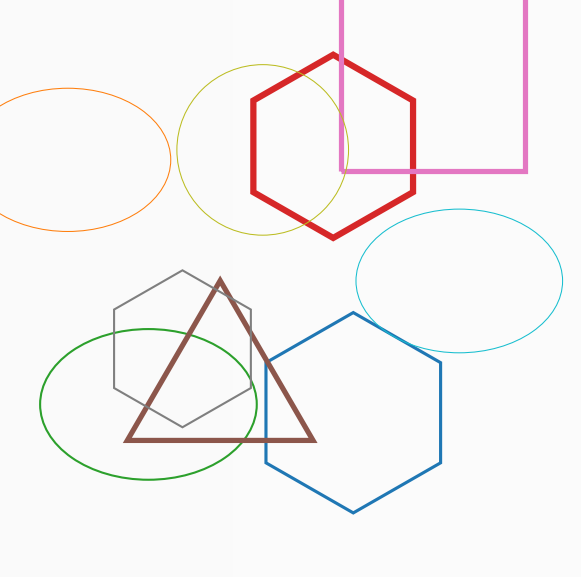[{"shape": "hexagon", "thickness": 1.5, "radius": 0.87, "center": [0.608, 0.284]}, {"shape": "oval", "thickness": 0.5, "radius": 0.89, "center": [0.117, 0.722]}, {"shape": "oval", "thickness": 1, "radius": 0.93, "center": [0.255, 0.299]}, {"shape": "hexagon", "thickness": 3, "radius": 0.79, "center": [0.573, 0.746]}, {"shape": "triangle", "thickness": 2.5, "radius": 0.92, "center": [0.379, 0.329]}, {"shape": "square", "thickness": 2.5, "radius": 0.79, "center": [0.745, 0.86]}, {"shape": "hexagon", "thickness": 1, "radius": 0.68, "center": [0.314, 0.395]}, {"shape": "circle", "thickness": 0.5, "radius": 0.74, "center": [0.452, 0.74]}, {"shape": "oval", "thickness": 0.5, "radius": 0.89, "center": [0.79, 0.513]}]